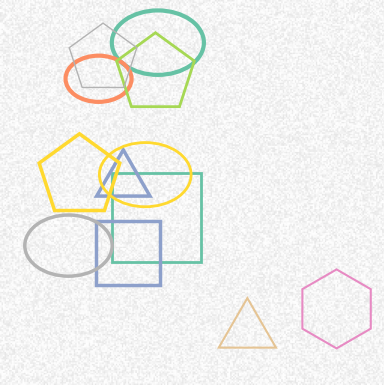[{"shape": "oval", "thickness": 3, "radius": 0.6, "center": [0.41, 0.889]}, {"shape": "square", "thickness": 2, "radius": 0.58, "center": [0.406, 0.435]}, {"shape": "oval", "thickness": 3, "radius": 0.43, "center": [0.256, 0.795]}, {"shape": "triangle", "thickness": 2.5, "radius": 0.4, "center": [0.32, 0.531]}, {"shape": "square", "thickness": 2.5, "radius": 0.42, "center": [0.332, 0.343]}, {"shape": "hexagon", "thickness": 1.5, "radius": 0.51, "center": [0.874, 0.198]}, {"shape": "pentagon", "thickness": 2, "radius": 0.53, "center": [0.404, 0.809]}, {"shape": "oval", "thickness": 2, "radius": 0.6, "center": [0.377, 0.546]}, {"shape": "pentagon", "thickness": 2.5, "radius": 0.55, "center": [0.206, 0.542]}, {"shape": "triangle", "thickness": 1.5, "radius": 0.43, "center": [0.642, 0.14]}, {"shape": "oval", "thickness": 2.5, "radius": 0.57, "center": [0.178, 0.362]}, {"shape": "pentagon", "thickness": 1, "radius": 0.46, "center": [0.268, 0.848]}]